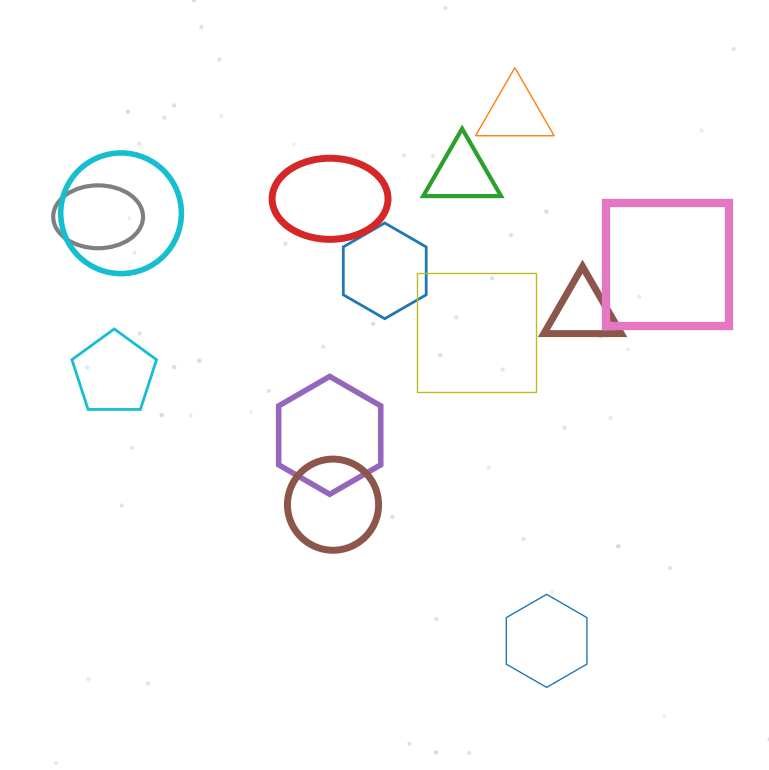[{"shape": "hexagon", "thickness": 0.5, "radius": 0.3, "center": [0.71, 0.168]}, {"shape": "hexagon", "thickness": 1, "radius": 0.31, "center": [0.5, 0.648]}, {"shape": "triangle", "thickness": 0.5, "radius": 0.29, "center": [0.669, 0.853]}, {"shape": "triangle", "thickness": 1.5, "radius": 0.29, "center": [0.6, 0.775]}, {"shape": "oval", "thickness": 2.5, "radius": 0.38, "center": [0.429, 0.742]}, {"shape": "hexagon", "thickness": 2, "radius": 0.38, "center": [0.428, 0.435]}, {"shape": "circle", "thickness": 2.5, "radius": 0.3, "center": [0.432, 0.345]}, {"shape": "triangle", "thickness": 2.5, "radius": 0.29, "center": [0.757, 0.596]}, {"shape": "square", "thickness": 3, "radius": 0.4, "center": [0.867, 0.657]}, {"shape": "oval", "thickness": 1.5, "radius": 0.29, "center": [0.127, 0.718]}, {"shape": "square", "thickness": 0.5, "radius": 0.39, "center": [0.619, 0.569]}, {"shape": "pentagon", "thickness": 1, "radius": 0.29, "center": [0.148, 0.515]}, {"shape": "circle", "thickness": 2, "radius": 0.39, "center": [0.157, 0.723]}]